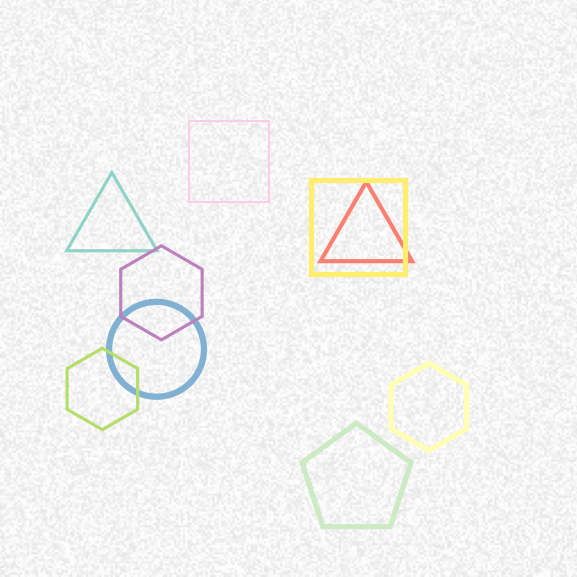[{"shape": "triangle", "thickness": 1.5, "radius": 0.45, "center": [0.194, 0.61]}, {"shape": "hexagon", "thickness": 2.5, "radius": 0.38, "center": [0.743, 0.295]}, {"shape": "triangle", "thickness": 2, "radius": 0.46, "center": [0.634, 0.593]}, {"shape": "circle", "thickness": 3, "radius": 0.41, "center": [0.271, 0.394]}, {"shape": "hexagon", "thickness": 1.5, "radius": 0.35, "center": [0.177, 0.326]}, {"shape": "square", "thickness": 1, "radius": 0.35, "center": [0.396, 0.719]}, {"shape": "hexagon", "thickness": 1.5, "radius": 0.41, "center": [0.28, 0.492]}, {"shape": "pentagon", "thickness": 2.5, "radius": 0.5, "center": [0.617, 0.167]}, {"shape": "square", "thickness": 2.5, "radius": 0.41, "center": [0.62, 0.606]}]